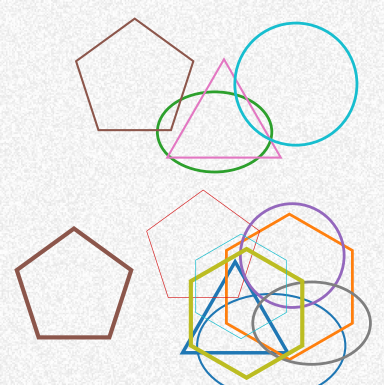[{"shape": "triangle", "thickness": 2.5, "radius": 0.79, "center": [0.611, 0.163]}, {"shape": "oval", "thickness": 1.5, "radius": 0.96, "center": [0.705, 0.102]}, {"shape": "hexagon", "thickness": 2, "radius": 0.94, "center": [0.752, 0.255]}, {"shape": "oval", "thickness": 2, "radius": 0.74, "center": [0.557, 0.657]}, {"shape": "pentagon", "thickness": 0.5, "radius": 0.77, "center": [0.528, 0.352]}, {"shape": "circle", "thickness": 2, "radius": 0.67, "center": [0.759, 0.336]}, {"shape": "pentagon", "thickness": 1.5, "radius": 0.8, "center": [0.35, 0.792]}, {"shape": "pentagon", "thickness": 3, "radius": 0.78, "center": [0.192, 0.25]}, {"shape": "triangle", "thickness": 1.5, "radius": 0.85, "center": [0.582, 0.676]}, {"shape": "oval", "thickness": 2, "radius": 0.76, "center": [0.809, 0.161]}, {"shape": "hexagon", "thickness": 3, "radius": 0.84, "center": [0.64, 0.186]}, {"shape": "circle", "thickness": 2, "radius": 0.79, "center": [0.769, 0.781]}, {"shape": "hexagon", "thickness": 0.5, "radius": 0.68, "center": [0.626, 0.256]}]